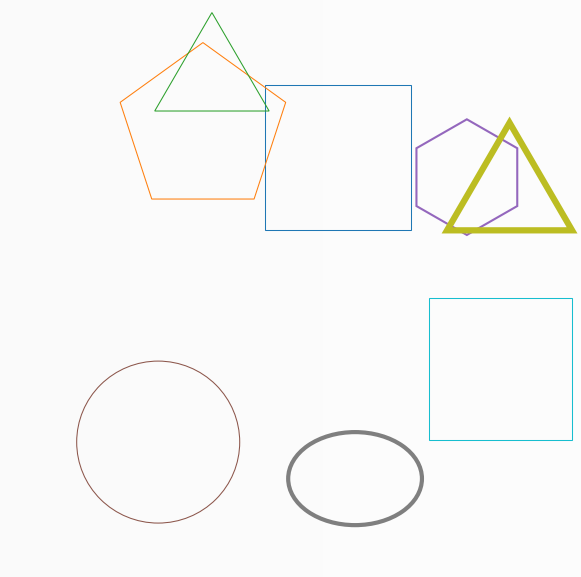[{"shape": "square", "thickness": 0.5, "radius": 0.63, "center": [0.581, 0.726]}, {"shape": "pentagon", "thickness": 0.5, "radius": 0.75, "center": [0.349, 0.776]}, {"shape": "triangle", "thickness": 0.5, "radius": 0.57, "center": [0.365, 0.864]}, {"shape": "hexagon", "thickness": 1, "radius": 0.5, "center": [0.803, 0.692]}, {"shape": "circle", "thickness": 0.5, "radius": 0.7, "center": [0.272, 0.234]}, {"shape": "oval", "thickness": 2, "radius": 0.58, "center": [0.611, 0.17]}, {"shape": "triangle", "thickness": 3, "radius": 0.62, "center": [0.877, 0.662]}, {"shape": "square", "thickness": 0.5, "radius": 0.62, "center": [0.861, 0.36]}]